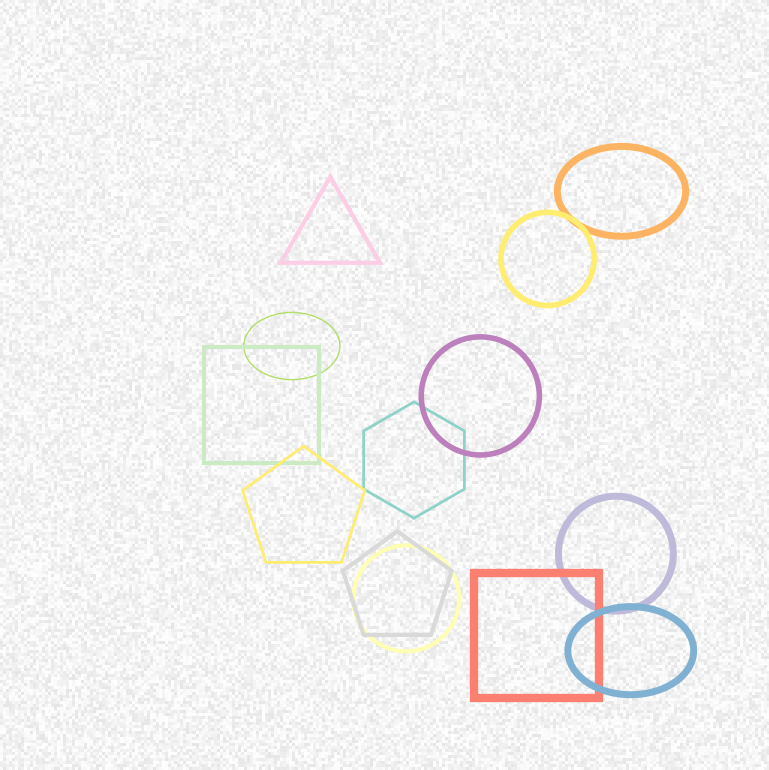[{"shape": "hexagon", "thickness": 1, "radius": 0.38, "center": [0.538, 0.403]}, {"shape": "circle", "thickness": 1.5, "radius": 0.34, "center": [0.528, 0.223]}, {"shape": "circle", "thickness": 2.5, "radius": 0.37, "center": [0.8, 0.281]}, {"shape": "square", "thickness": 3, "radius": 0.41, "center": [0.697, 0.174]}, {"shape": "oval", "thickness": 2.5, "radius": 0.41, "center": [0.819, 0.155]}, {"shape": "oval", "thickness": 2.5, "radius": 0.42, "center": [0.807, 0.752]}, {"shape": "oval", "thickness": 0.5, "radius": 0.31, "center": [0.379, 0.551]}, {"shape": "triangle", "thickness": 1.5, "radius": 0.37, "center": [0.429, 0.696]}, {"shape": "pentagon", "thickness": 1.5, "radius": 0.37, "center": [0.516, 0.236]}, {"shape": "circle", "thickness": 2, "radius": 0.38, "center": [0.624, 0.486]}, {"shape": "square", "thickness": 1.5, "radius": 0.38, "center": [0.34, 0.474]}, {"shape": "pentagon", "thickness": 1, "radius": 0.42, "center": [0.394, 0.337]}, {"shape": "circle", "thickness": 2, "radius": 0.3, "center": [0.711, 0.664]}]